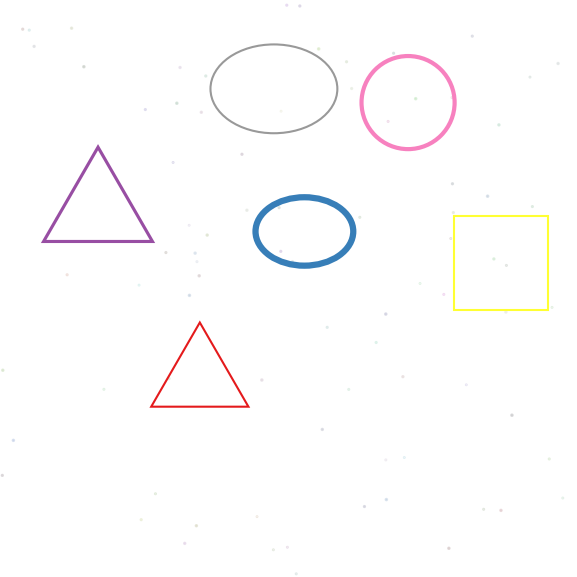[{"shape": "triangle", "thickness": 1, "radius": 0.49, "center": [0.346, 0.344]}, {"shape": "oval", "thickness": 3, "radius": 0.42, "center": [0.527, 0.598]}, {"shape": "triangle", "thickness": 1.5, "radius": 0.54, "center": [0.17, 0.635]}, {"shape": "square", "thickness": 1, "radius": 0.41, "center": [0.868, 0.544]}, {"shape": "circle", "thickness": 2, "radius": 0.4, "center": [0.707, 0.822]}, {"shape": "oval", "thickness": 1, "radius": 0.55, "center": [0.474, 0.845]}]